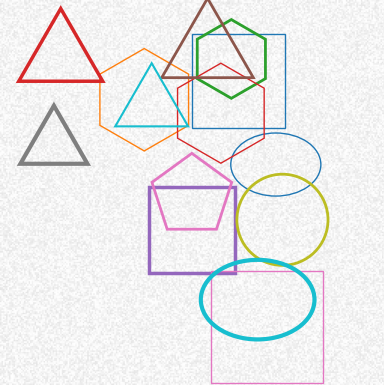[{"shape": "oval", "thickness": 1, "radius": 0.58, "center": [0.716, 0.573]}, {"shape": "square", "thickness": 1, "radius": 0.61, "center": [0.62, 0.79]}, {"shape": "hexagon", "thickness": 1, "radius": 0.66, "center": [0.375, 0.741]}, {"shape": "hexagon", "thickness": 2, "radius": 0.51, "center": [0.601, 0.847]}, {"shape": "triangle", "thickness": 2.5, "radius": 0.63, "center": [0.158, 0.852]}, {"shape": "hexagon", "thickness": 1, "radius": 0.65, "center": [0.574, 0.706]}, {"shape": "square", "thickness": 2.5, "radius": 0.56, "center": [0.498, 0.403]}, {"shape": "triangle", "thickness": 2, "radius": 0.69, "center": [0.539, 0.867]}, {"shape": "pentagon", "thickness": 2, "radius": 0.54, "center": [0.498, 0.493]}, {"shape": "square", "thickness": 1, "radius": 0.73, "center": [0.693, 0.151]}, {"shape": "triangle", "thickness": 3, "radius": 0.5, "center": [0.14, 0.625]}, {"shape": "circle", "thickness": 2, "radius": 0.59, "center": [0.734, 0.429]}, {"shape": "oval", "thickness": 3, "radius": 0.74, "center": [0.669, 0.222]}, {"shape": "triangle", "thickness": 1.5, "radius": 0.55, "center": [0.394, 0.726]}]